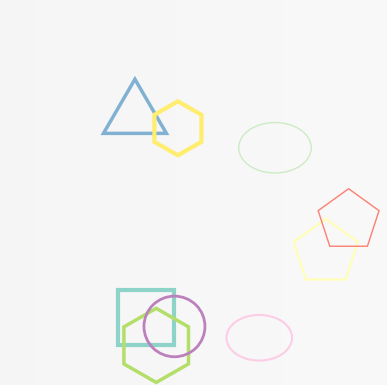[{"shape": "square", "thickness": 3, "radius": 0.36, "center": [0.377, 0.177]}, {"shape": "pentagon", "thickness": 1.5, "radius": 0.44, "center": [0.841, 0.344]}, {"shape": "pentagon", "thickness": 1, "radius": 0.41, "center": [0.9, 0.427]}, {"shape": "triangle", "thickness": 2.5, "radius": 0.47, "center": [0.348, 0.7]}, {"shape": "hexagon", "thickness": 2.5, "radius": 0.48, "center": [0.403, 0.103]}, {"shape": "oval", "thickness": 1.5, "radius": 0.42, "center": [0.669, 0.123]}, {"shape": "circle", "thickness": 2, "radius": 0.39, "center": [0.45, 0.152]}, {"shape": "oval", "thickness": 1, "radius": 0.47, "center": [0.71, 0.616]}, {"shape": "hexagon", "thickness": 3, "radius": 0.35, "center": [0.459, 0.667]}]